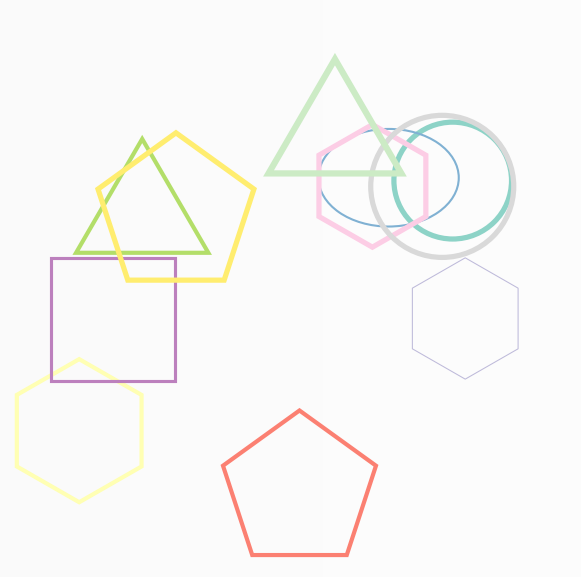[{"shape": "circle", "thickness": 2.5, "radius": 0.51, "center": [0.779, 0.686]}, {"shape": "hexagon", "thickness": 2, "radius": 0.62, "center": [0.136, 0.253]}, {"shape": "hexagon", "thickness": 0.5, "radius": 0.53, "center": [0.8, 0.448]}, {"shape": "pentagon", "thickness": 2, "radius": 0.69, "center": [0.515, 0.15]}, {"shape": "oval", "thickness": 1, "radius": 0.6, "center": [0.669, 0.691]}, {"shape": "triangle", "thickness": 2, "radius": 0.66, "center": [0.245, 0.627]}, {"shape": "hexagon", "thickness": 2.5, "radius": 0.53, "center": [0.641, 0.677]}, {"shape": "circle", "thickness": 2.5, "radius": 0.62, "center": [0.761, 0.676]}, {"shape": "square", "thickness": 1.5, "radius": 0.53, "center": [0.194, 0.445]}, {"shape": "triangle", "thickness": 3, "radius": 0.66, "center": [0.576, 0.765]}, {"shape": "pentagon", "thickness": 2.5, "radius": 0.71, "center": [0.303, 0.628]}]